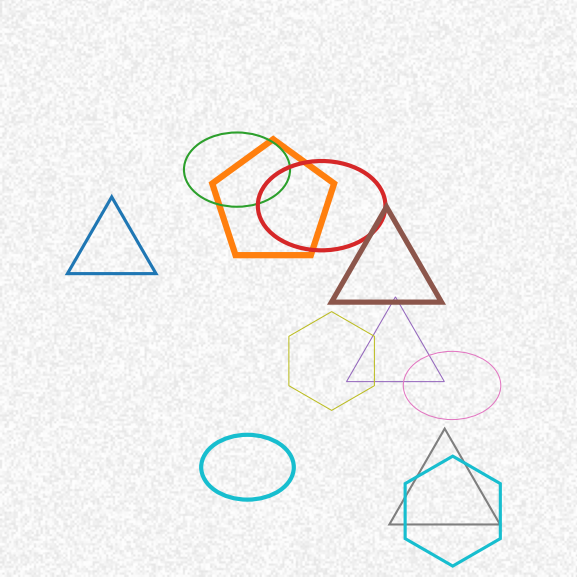[{"shape": "triangle", "thickness": 1.5, "radius": 0.44, "center": [0.193, 0.57]}, {"shape": "pentagon", "thickness": 3, "radius": 0.55, "center": [0.473, 0.647]}, {"shape": "oval", "thickness": 1, "radius": 0.46, "center": [0.41, 0.705]}, {"shape": "oval", "thickness": 2, "radius": 0.55, "center": [0.557, 0.643]}, {"shape": "triangle", "thickness": 0.5, "radius": 0.49, "center": [0.685, 0.387]}, {"shape": "triangle", "thickness": 2.5, "radius": 0.55, "center": [0.669, 0.531]}, {"shape": "oval", "thickness": 0.5, "radius": 0.42, "center": [0.783, 0.332]}, {"shape": "triangle", "thickness": 1, "radius": 0.55, "center": [0.77, 0.146]}, {"shape": "hexagon", "thickness": 0.5, "radius": 0.43, "center": [0.574, 0.374]}, {"shape": "hexagon", "thickness": 1.5, "radius": 0.48, "center": [0.784, 0.114]}, {"shape": "oval", "thickness": 2, "radius": 0.4, "center": [0.429, 0.19]}]